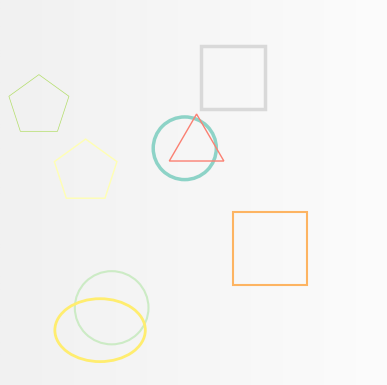[{"shape": "circle", "thickness": 2.5, "radius": 0.41, "center": [0.477, 0.615]}, {"shape": "pentagon", "thickness": 1, "radius": 0.42, "center": [0.221, 0.554]}, {"shape": "triangle", "thickness": 1, "radius": 0.41, "center": [0.507, 0.622]}, {"shape": "square", "thickness": 1.5, "radius": 0.48, "center": [0.696, 0.355]}, {"shape": "pentagon", "thickness": 0.5, "radius": 0.41, "center": [0.1, 0.725]}, {"shape": "square", "thickness": 2.5, "radius": 0.41, "center": [0.601, 0.798]}, {"shape": "circle", "thickness": 1.5, "radius": 0.48, "center": [0.288, 0.201]}, {"shape": "oval", "thickness": 2, "radius": 0.58, "center": [0.258, 0.142]}]